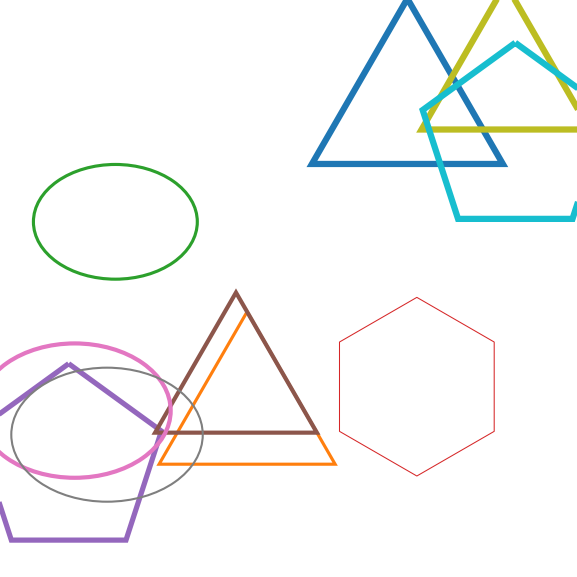[{"shape": "triangle", "thickness": 3, "radius": 0.95, "center": [0.705, 0.811]}, {"shape": "triangle", "thickness": 1.5, "radius": 0.88, "center": [0.428, 0.283]}, {"shape": "oval", "thickness": 1.5, "radius": 0.71, "center": [0.2, 0.615]}, {"shape": "hexagon", "thickness": 0.5, "radius": 0.77, "center": [0.722, 0.33]}, {"shape": "pentagon", "thickness": 2.5, "radius": 0.84, "center": [0.119, 0.201]}, {"shape": "triangle", "thickness": 2, "radius": 0.81, "center": [0.409, 0.331]}, {"shape": "oval", "thickness": 2, "radius": 0.83, "center": [0.129, 0.288]}, {"shape": "oval", "thickness": 1, "radius": 0.83, "center": [0.185, 0.246]}, {"shape": "triangle", "thickness": 3, "radius": 0.84, "center": [0.875, 0.859]}, {"shape": "pentagon", "thickness": 3, "radius": 0.84, "center": [0.892, 0.757]}]